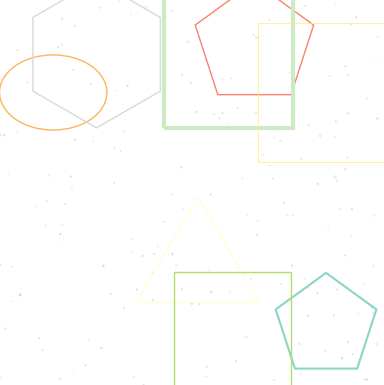[{"shape": "pentagon", "thickness": 1.5, "radius": 0.69, "center": [0.847, 0.154]}, {"shape": "triangle", "thickness": 0.5, "radius": 0.92, "center": [0.514, 0.307]}, {"shape": "pentagon", "thickness": 1, "radius": 0.81, "center": [0.661, 0.885]}, {"shape": "oval", "thickness": 1, "radius": 0.7, "center": [0.138, 0.76]}, {"shape": "square", "thickness": 1, "radius": 0.76, "center": [0.604, 0.141]}, {"shape": "hexagon", "thickness": 1, "radius": 0.96, "center": [0.251, 0.859]}, {"shape": "square", "thickness": 3, "radius": 0.84, "center": [0.594, 0.836]}, {"shape": "square", "thickness": 0.5, "radius": 0.9, "center": [0.85, 0.759]}]